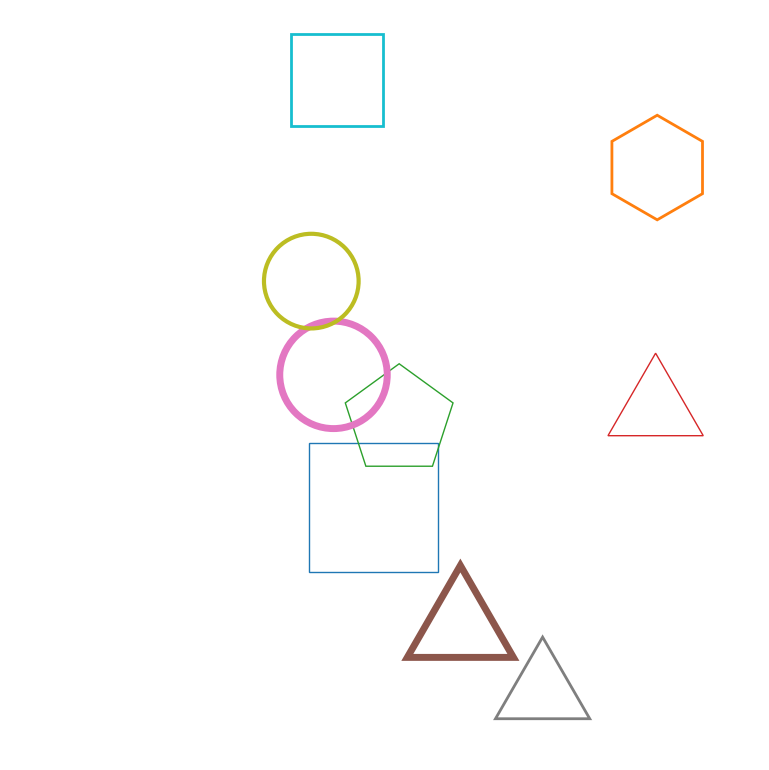[{"shape": "square", "thickness": 0.5, "radius": 0.42, "center": [0.486, 0.341]}, {"shape": "hexagon", "thickness": 1, "radius": 0.34, "center": [0.854, 0.782]}, {"shape": "pentagon", "thickness": 0.5, "radius": 0.37, "center": [0.518, 0.454]}, {"shape": "triangle", "thickness": 0.5, "radius": 0.36, "center": [0.851, 0.47]}, {"shape": "triangle", "thickness": 2.5, "radius": 0.4, "center": [0.598, 0.186]}, {"shape": "circle", "thickness": 2.5, "radius": 0.35, "center": [0.433, 0.513]}, {"shape": "triangle", "thickness": 1, "radius": 0.35, "center": [0.705, 0.102]}, {"shape": "circle", "thickness": 1.5, "radius": 0.31, "center": [0.404, 0.635]}, {"shape": "square", "thickness": 1, "radius": 0.3, "center": [0.438, 0.896]}]